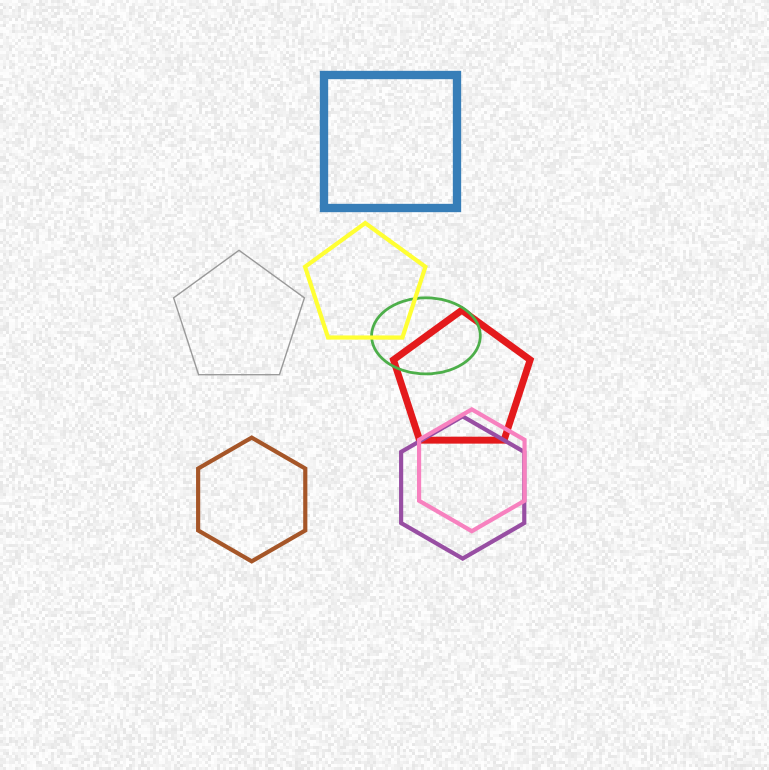[{"shape": "pentagon", "thickness": 2.5, "radius": 0.47, "center": [0.6, 0.504]}, {"shape": "square", "thickness": 3, "radius": 0.43, "center": [0.507, 0.816]}, {"shape": "oval", "thickness": 1, "radius": 0.35, "center": [0.553, 0.564]}, {"shape": "hexagon", "thickness": 1.5, "radius": 0.46, "center": [0.601, 0.367]}, {"shape": "pentagon", "thickness": 1.5, "radius": 0.41, "center": [0.474, 0.628]}, {"shape": "hexagon", "thickness": 1.5, "radius": 0.4, "center": [0.327, 0.351]}, {"shape": "hexagon", "thickness": 1.5, "radius": 0.4, "center": [0.613, 0.389]}, {"shape": "pentagon", "thickness": 0.5, "radius": 0.45, "center": [0.31, 0.586]}]